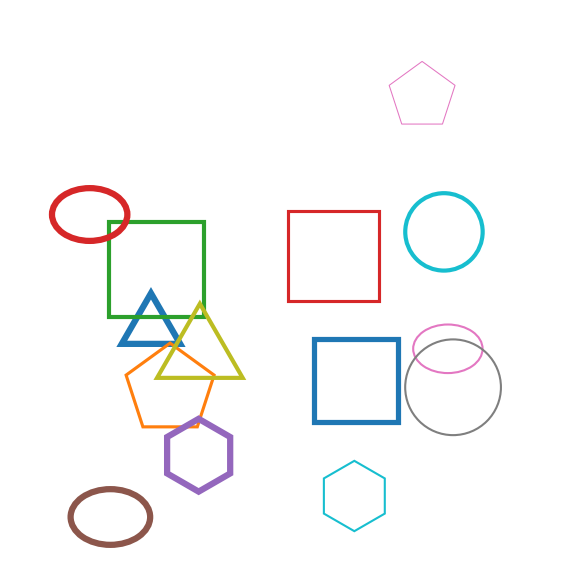[{"shape": "square", "thickness": 2.5, "radius": 0.36, "center": [0.616, 0.34]}, {"shape": "triangle", "thickness": 3, "radius": 0.29, "center": [0.261, 0.433]}, {"shape": "pentagon", "thickness": 1.5, "radius": 0.4, "center": [0.295, 0.325]}, {"shape": "square", "thickness": 2, "radius": 0.41, "center": [0.271, 0.533]}, {"shape": "oval", "thickness": 3, "radius": 0.33, "center": [0.155, 0.628]}, {"shape": "square", "thickness": 1.5, "radius": 0.39, "center": [0.577, 0.556]}, {"shape": "hexagon", "thickness": 3, "radius": 0.32, "center": [0.344, 0.211]}, {"shape": "oval", "thickness": 3, "radius": 0.34, "center": [0.191, 0.104]}, {"shape": "oval", "thickness": 1, "radius": 0.3, "center": [0.776, 0.395]}, {"shape": "pentagon", "thickness": 0.5, "radius": 0.3, "center": [0.731, 0.833]}, {"shape": "circle", "thickness": 1, "radius": 0.41, "center": [0.785, 0.329]}, {"shape": "triangle", "thickness": 2, "radius": 0.43, "center": [0.346, 0.388]}, {"shape": "hexagon", "thickness": 1, "radius": 0.3, "center": [0.614, 0.14]}, {"shape": "circle", "thickness": 2, "radius": 0.34, "center": [0.769, 0.598]}]